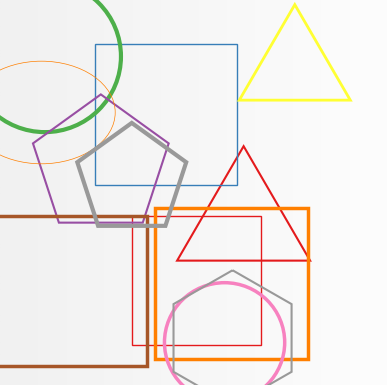[{"shape": "square", "thickness": 1, "radius": 0.84, "center": [0.507, 0.272]}, {"shape": "triangle", "thickness": 1.5, "radius": 0.99, "center": [0.629, 0.422]}, {"shape": "square", "thickness": 1, "radius": 0.92, "center": [0.427, 0.703]}, {"shape": "circle", "thickness": 3, "radius": 0.98, "center": [0.116, 0.853]}, {"shape": "pentagon", "thickness": 1.5, "radius": 0.92, "center": [0.26, 0.571]}, {"shape": "square", "thickness": 2.5, "radius": 0.98, "center": [0.598, 0.263]}, {"shape": "oval", "thickness": 0.5, "radius": 0.95, "center": [0.107, 0.708]}, {"shape": "triangle", "thickness": 2, "radius": 0.83, "center": [0.761, 0.823]}, {"shape": "square", "thickness": 2.5, "radius": 0.97, "center": [0.185, 0.245]}, {"shape": "circle", "thickness": 2.5, "radius": 0.78, "center": [0.58, 0.111]}, {"shape": "hexagon", "thickness": 1.5, "radius": 0.88, "center": [0.6, 0.122]}, {"shape": "pentagon", "thickness": 3, "radius": 0.74, "center": [0.34, 0.533]}]